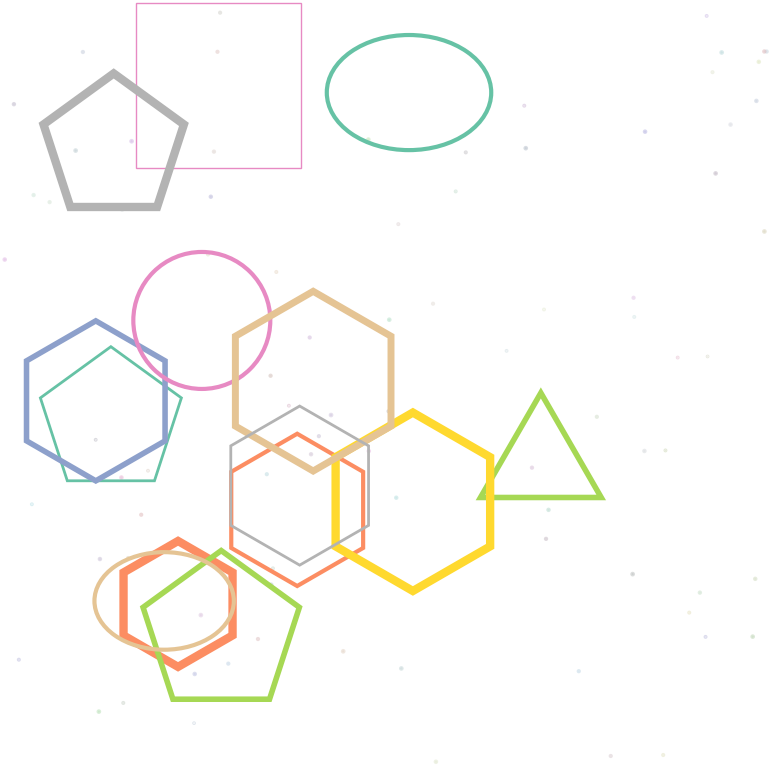[{"shape": "pentagon", "thickness": 1, "radius": 0.48, "center": [0.144, 0.453]}, {"shape": "oval", "thickness": 1.5, "radius": 0.53, "center": [0.531, 0.88]}, {"shape": "hexagon", "thickness": 3, "radius": 0.41, "center": [0.231, 0.216]}, {"shape": "hexagon", "thickness": 1.5, "radius": 0.49, "center": [0.386, 0.338]}, {"shape": "hexagon", "thickness": 2, "radius": 0.52, "center": [0.124, 0.479]}, {"shape": "square", "thickness": 0.5, "radius": 0.54, "center": [0.284, 0.889]}, {"shape": "circle", "thickness": 1.5, "radius": 0.44, "center": [0.262, 0.584]}, {"shape": "pentagon", "thickness": 2, "radius": 0.53, "center": [0.287, 0.178]}, {"shape": "triangle", "thickness": 2, "radius": 0.45, "center": [0.702, 0.399]}, {"shape": "hexagon", "thickness": 3, "radius": 0.58, "center": [0.536, 0.348]}, {"shape": "hexagon", "thickness": 2.5, "radius": 0.58, "center": [0.407, 0.505]}, {"shape": "oval", "thickness": 1.5, "radius": 0.45, "center": [0.213, 0.22]}, {"shape": "hexagon", "thickness": 1, "radius": 0.52, "center": [0.389, 0.369]}, {"shape": "pentagon", "thickness": 3, "radius": 0.48, "center": [0.148, 0.809]}]